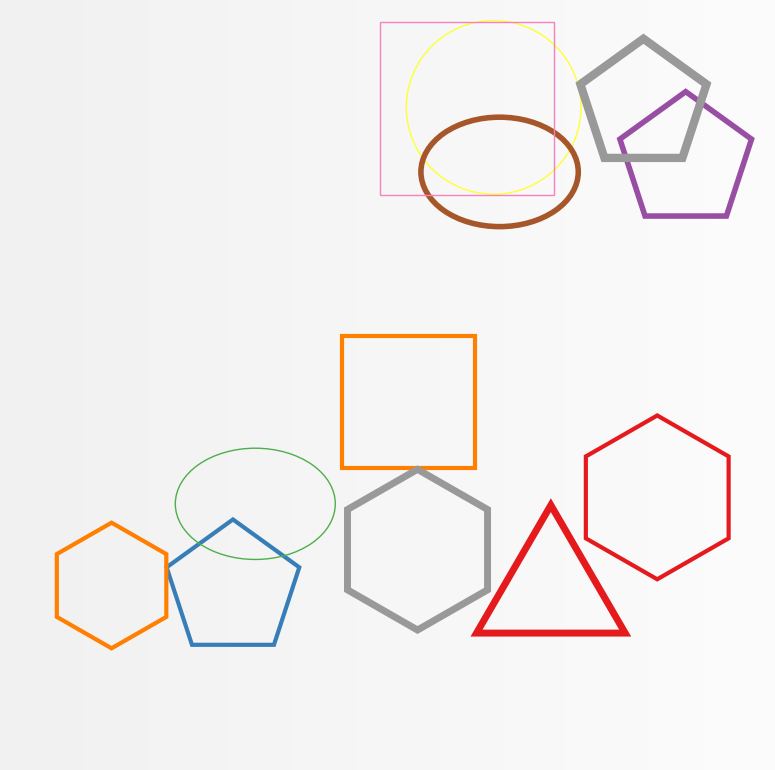[{"shape": "hexagon", "thickness": 1.5, "radius": 0.53, "center": [0.848, 0.354]}, {"shape": "triangle", "thickness": 2.5, "radius": 0.55, "center": [0.711, 0.233]}, {"shape": "pentagon", "thickness": 1.5, "radius": 0.45, "center": [0.301, 0.235]}, {"shape": "oval", "thickness": 0.5, "radius": 0.52, "center": [0.329, 0.346]}, {"shape": "pentagon", "thickness": 2, "radius": 0.45, "center": [0.885, 0.792]}, {"shape": "square", "thickness": 1.5, "radius": 0.43, "center": [0.527, 0.478]}, {"shape": "hexagon", "thickness": 1.5, "radius": 0.41, "center": [0.144, 0.24]}, {"shape": "circle", "thickness": 0.5, "radius": 0.56, "center": [0.637, 0.861]}, {"shape": "oval", "thickness": 2, "radius": 0.51, "center": [0.645, 0.777]}, {"shape": "square", "thickness": 0.5, "radius": 0.56, "center": [0.603, 0.859]}, {"shape": "pentagon", "thickness": 3, "radius": 0.43, "center": [0.83, 0.864]}, {"shape": "hexagon", "thickness": 2.5, "radius": 0.52, "center": [0.539, 0.286]}]